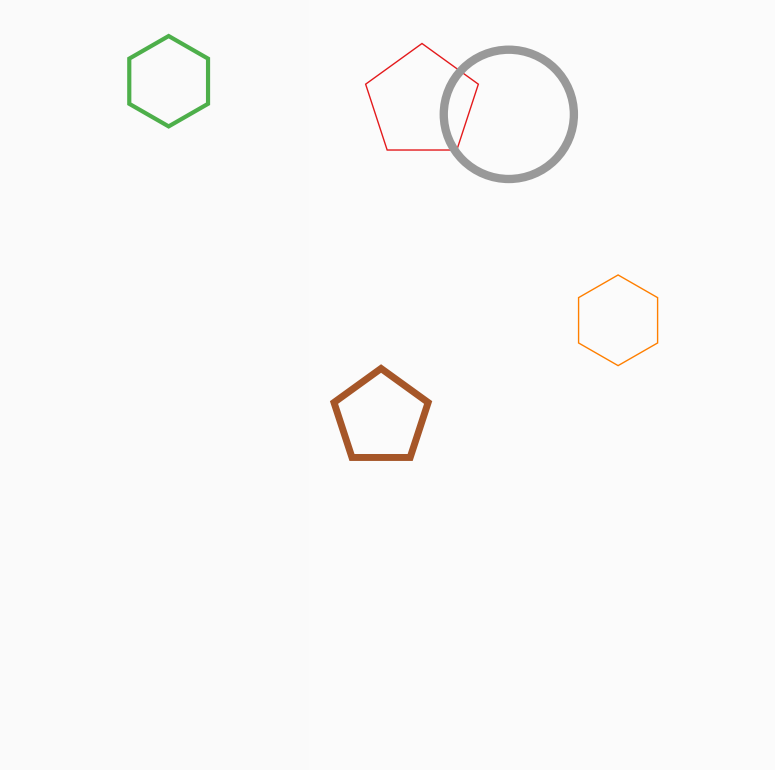[{"shape": "pentagon", "thickness": 0.5, "radius": 0.38, "center": [0.545, 0.867]}, {"shape": "hexagon", "thickness": 1.5, "radius": 0.29, "center": [0.218, 0.895]}, {"shape": "hexagon", "thickness": 0.5, "radius": 0.29, "center": [0.798, 0.584]}, {"shape": "pentagon", "thickness": 2.5, "radius": 0.32, "center": [0.492, 0.458]}, {"shape": "circle", "thickness": 3, "radius": 0.42, "center": [0.657, 0.851]}]